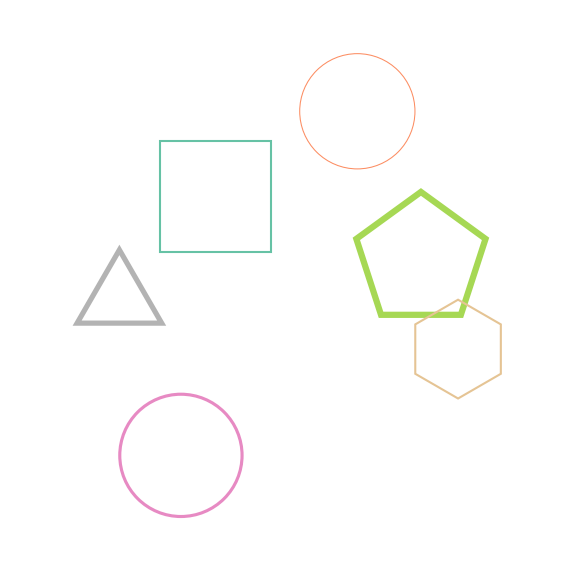[{"shape": "square", "thickness": 1, "radius": 0.48, "center": [0.373, 0.659]}, {"shape": "circle", "thickness": 0.5, "radius": 0.5, "center": [0.619, 0.806]}, {"shape": "circle", "thickness": 1.5, "radius": 0.53, "center": [0.313, 0.211]}, {"shape": "pentagon", "thickness": 3, "radius": 0.59, "center": [0.729, 0.549]}, {"shape": "hexagon", "thickness": 1, "radius": 0.43, "center": [0.793, 0.395]}, {"shape": "triangle", "thickness": 2.5, "radius": 0.42, "center": [0.207, 0.482]}]